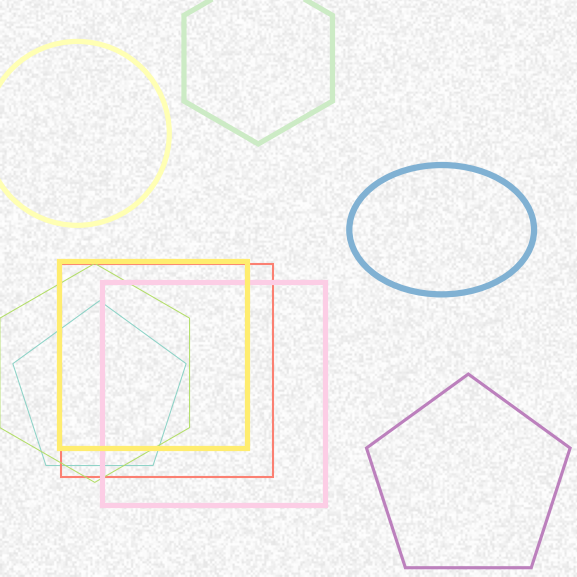[{"shape": "pentagon", "thickness": 0.5, "radius": 0.79, "center": [0.172, 0.321]}, {"shape": "circle", "thickness": 2.5, "radius": 0.8, "center": [0.134, 0.768]}, {"shape": "square", "thickness": 1, "radius": 0.92, "center": [0.29, 0.358]}, {"shape": "oval", "thickness": 3, "radius": 0.8, "center": [0.765, 0.601]}, {"shape": "hexagon", "thickness": 0.5, "radius": 0.95, "center": [0.164, 0.353]}, {"shape": "square", "thickness": 2.5, "radius": 0.96, "center": [0.369, 0.318]}, {"shape": "pentagon", "thickness": 1.5, "radius": 0.93, "center": [0.811, 0.166]}, {"shape": "hexagon", "thickness": 2.5, "radius": 0.74, "center": [0.447, 0.898]}, {"shape": "square", "thickness": 2.5, "radius": 0.81, "center": [0.266, 0.385]}]